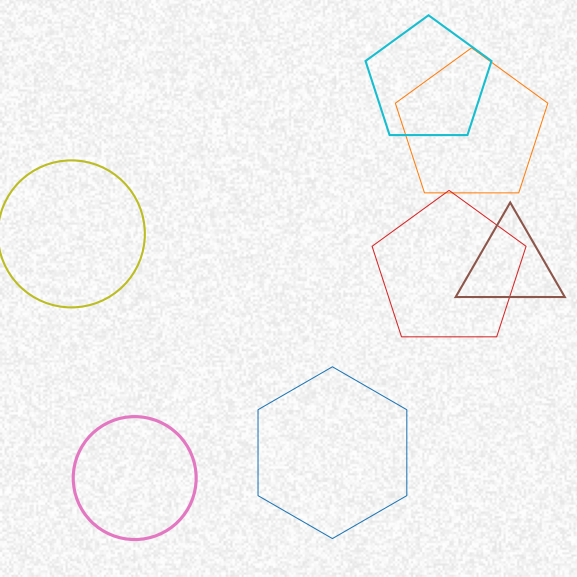[{"shape": "hexagon", "thickness": 0.5, "radius": 0.74, "center": [0.576, 0.215]}, {"shape": "pentagon", "thickness": 0.5, "radius": 0.69, "center": [0.817, 0.777]}, {"shape": "pentagon", "thickness": 0.5, "radius": 0.7, "center": [0.778, 0.529]}, {"shape": "triangle", "thickness": 1, "radius": 0.55, "center": [0.883, 0.539]}, {"shape": "circle", "thickness": 1.5, "radius": 0.53, "center": [0.233, 0.171]}, {"shape": "circle", "thickness": 1, "radius": 0.64, "center": [0.124, 0.594]}, {"shape": "pentagon", "thickness": 1, "radius": 0.57, "center": [0.742, 0.858]}]